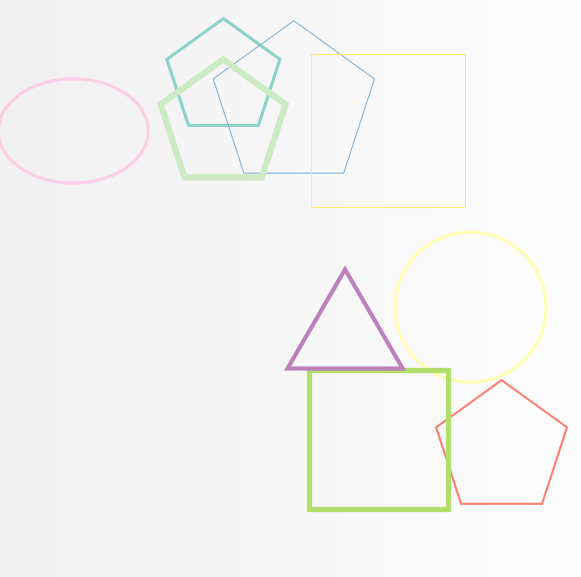[{"shape": "pentagon", "thickness": 1.5, "radius": 0.51, "center": [0.384, 0.865]}, {"shape": "circle", "thickness": 1.5, "radius": 0.65, "center": [0.81, 0.467]}, {"shape": "pentagon", "thickness": 1, "radius": 0.59, "center": [0.863, 0.222]}, {"shape": "pentagon", "thickness": 0.5, "radius": 0.73, "center": [0.506, 0.817]}, {"shape": "square", "thickness": 2.5, "radius": 0.6, "center": [0.651, 0.238]}, {"shape": "oval", "thickness": 1.5, "radius": 0.64, "center": [0.126, 0.772]}, {"shape": "triangle", "thickness": 2, "radius": 0.57, "center": [0.594, 0.418]}, {"shape": "pentagon", "thickness": 3, "radius": 0.56, "center": [0.384, 0.783]}, {"shape": "square", "thickness": 0.5, "radius": 0.66, "center": [0.668, 0.773]}]